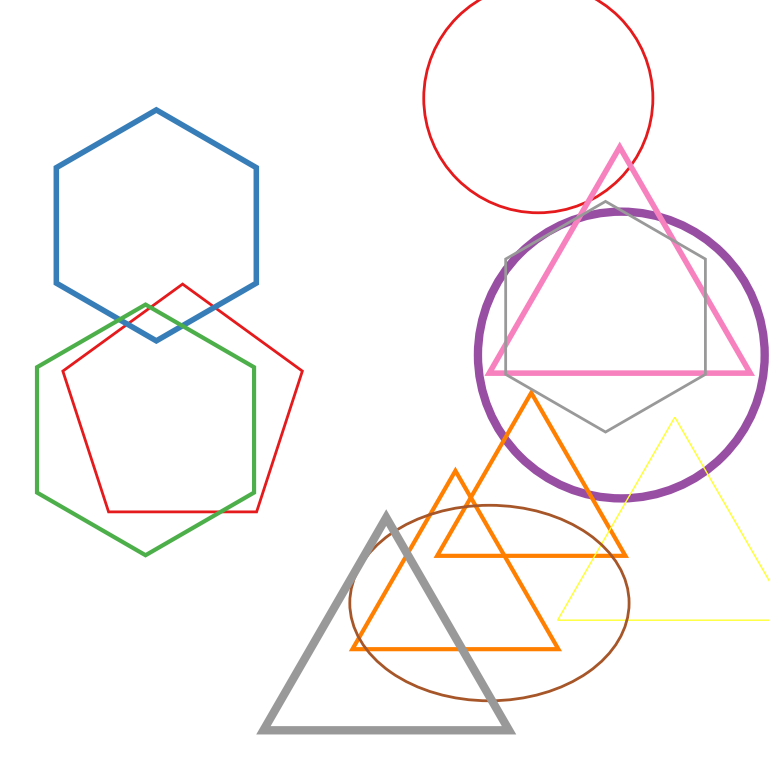[{"shape": "pentagon", "thickness": 1, "radius": 0.82, "center": [0.237, 0.468]}, {"shape": "circle", "thickness": 1, "radius": 0.74, "center": [0.699, 0.872]}, {"shape": "hexagon", "thickness": 2, "radius": 0.75, "center": [0.203, 0.707]}, {"shape": "hexagon", "thickness": 1.5, "radius": 0.81, "center": [0.189, 0.442]}, {"shape": "circle", "thickness": 3, "radius": 0.93, "center": [0.807, 0.539]}, {"shape": "triangle", "thickness": 1.5, "radius": 0.71, "center": [0.69, 0.349]}, {"shape": "triangle", "thickness": 1.5, "radius": 0.77, "center": [0.591, 0.234]}, {"shape": "triangle", "thickness": 0.5, "radius": 0.88, "center": [0.876, 0.282]}, {"shape": "oval", "thickness": 1, "radius": 0.91, "center": [0.636, 0.217]}, {"shape": "triangle", "thickness": 2, "radius": 0.98, "center": [0.805, 0.613]}, {"shape": "hexagon", "thickness": 1, "radius": 0.75, "center": [0.786, 0.589]}, {"shape": "triangle", "thickness": 3, "radius": 0.92, "center": [0.502, 0.144]}]